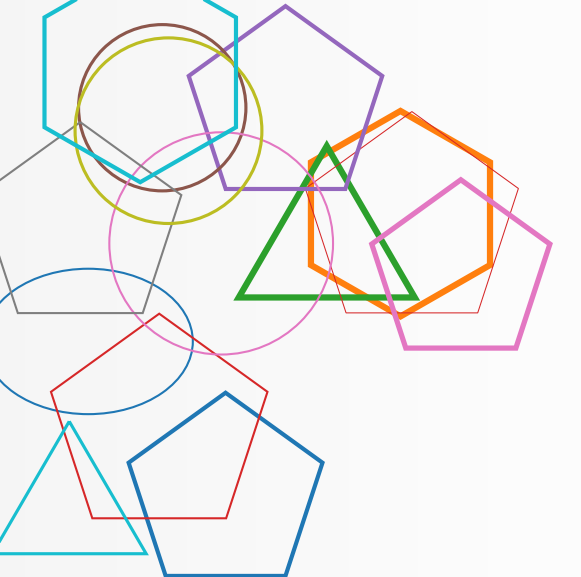[{"shape": "oval", "thickness": 1, "radius": 0.9, "center": [0.152, 0.408]}, {"shape": "pentagon", "thickness": 2, "radius": 0.88, "center": [0.388, 0.144]}, {"shape": "hexagon", "thickness": 3, "radius": 0.89, "center": [0.689, 0.629]}, {"shape": "triangle", "thickness": 3, "radius": 0.87, "center": [0.562, 0.571]}, {"shape": "pentagon", "thickness": 1, "radius": 0.98, "center": [0.274, 0.26]}, {"shape": "pentagon", "thickness": 0.5, "radius": 0.96, "center": [0.709, 0.613]}, {"shape": "pentagon", "thickness": 2, "radius": 0.88, "center": [0.491, 0.813]}, {"shape": "circle", "thickness": 1.5, "radius": 0.72, "center": [0.279, 0.813]}, {"shape": "pentagon", "thickness": 2.5, "radius": 0.81, "center": [0.793, 0.527]}, {"shape": "circle", "thickness": 1, "radius": 0.96, "center": [0.381, 0.578]}, {"shape": "pentagon", "thickness": 1, "radius": 0.91, "center": [0.138, 0.605]}, {"shape": "circle", "thickness": 1.5, "radius": 0.8, "center": [0.29, 0.773]}, {"shape": "hexagon", "thickness": 2, "radius": 0.95, "center": [0.241, 0.874]}, {"shape": "triangle", "thickness": 1.5, "radius": 0.76, "center": [0.119, 0.117]}]